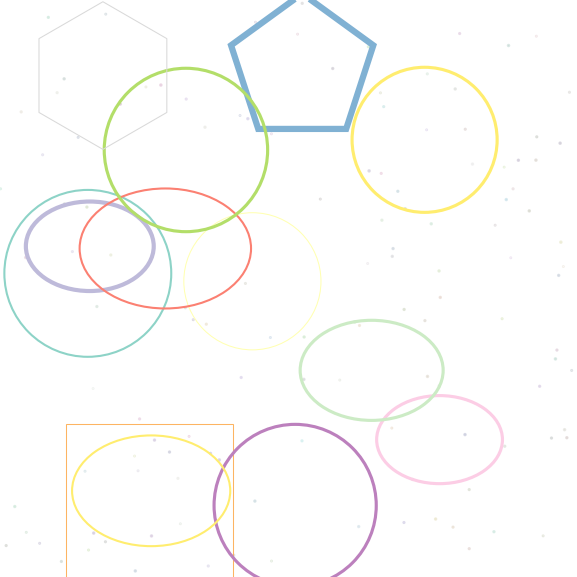[{"shape": "circle", "thickness": 1, "radius": 0.72, "center": [0.152, 0.526]}, {"shape": "circle", "thickness": 0.5, "radius": 0.59, "center": [0.437, 0.512]}, {"shape": "oval", "thickness": 2, "radius": 0.55, "center": [0.155, 0.573]}, {"shape": "oval", "thickness": 1, "radius": 0.74, "center": [0.286, 0.569]}, {"shape": "pentagon", "thickness": 3, "radius": 0.65, "center": [0.523, 0.881]}, {"shape": "square", "thickness": 0.5, "radius": 0.73, "center": [0.259, 0.12]}, {"shape": "circle", "thickness": 1.5, "radius": 0.71, "center": [0.322, 0.739]}, {"shape": "oval", "thickness": 1.5, "radius": 0.54, "center": [0.761, 0.238]}, {"shape": "hexagon", "thickness": 0.5, "radius": 0.64, "center": [0.178, 0.868]}, {"shape": "circle", "thickness": 1.5, "radius": 0.7, "center": [0.511, 0.124]}, {"shape": "oval", "thickness": 1.5, "radius": 0.62, "center": [0.644, 0.358]}, {"shape": "circle", "thickness": 1.5, "radius": 0.63, "center": [0.735, 0.757]}, {"shape": "oval", "thickness": 1, "radius": 0.68, "center": [0.262, 0.149]}]